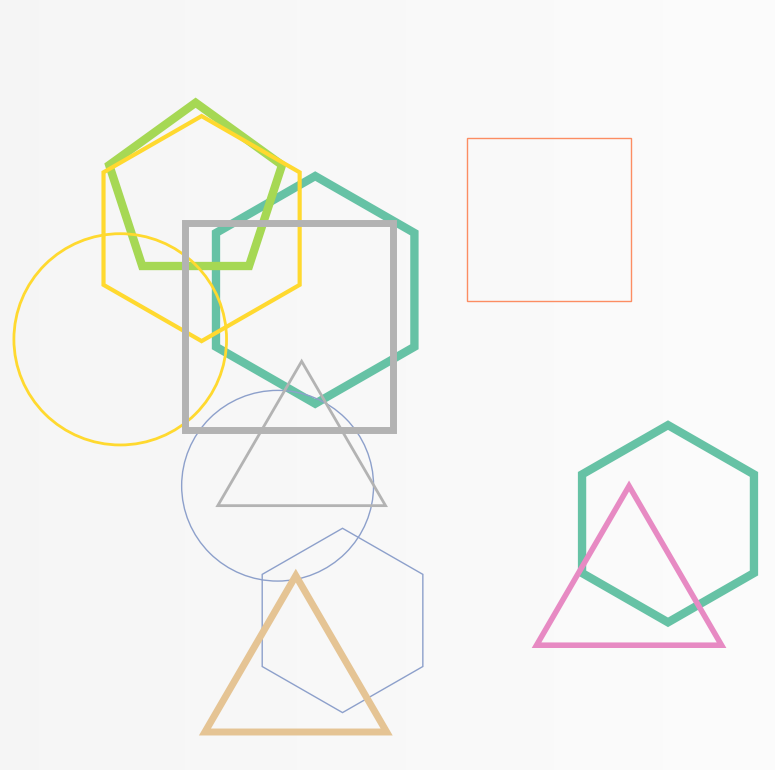[{"shape": "hexagon", "thickness": 3, "radius": 0.74, "center": [0.407, 0.624]}, {"shape": "hexagon", "thickness": 3, "radius": 0.64, "center": [0.862, 0.32]}, {"shape": "square", "thickness": 0.5, "radius": 0.53, "center": [0.708, 0.715]}, {"shape": "circle", "thickness": 0.5, "radius": 0.62, "center": [0.358, 0.369]}, {"shape": "hexagon", "thickness": 0.5, "radius": 0.6, "center": [0.442, 0.194]}, {"shape": "triangle", "thickness": 2, "radius": 0.69, "center": [0.812, 0.231]}, {"shape": "pentagon", "thickness": 3, "radius": 0.59, "center": [0.252, 0.749]}, {"shape": "hexagon", "thickness": 1.5, "radius": 0.73, "center": [0.26, 0.703]}, {"shape": "circle", "thickness": 1, "radius": 0.69, "center": [0.155, 0.559]}, {"shape": "triangle", "thickness": 2.5, "radius": 0.68, "center": [0.382, 0.117]}, {"shape": "triangle", "thickness": 1, "radius": 0.62, "center": [0.389, 0.406]}, {"shape": "square", "thickness": 2.5, "radius": 0.67, "center": [0.373, 0.576]}]